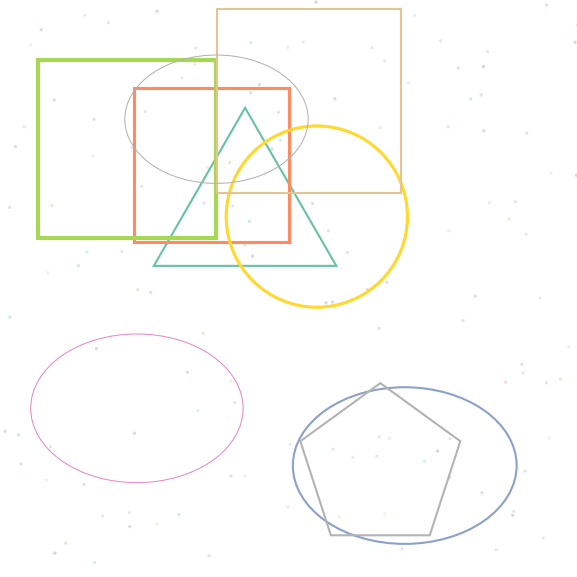[{"shape": "triangle", "thickness": 1, "radius": 0.91, "center": [0.424, 0.63]}, {"shape": "square", "thickness": 1.5, "radius": 0.67, "center": [0.366, 0.713]}, {"shape": "oval", "thickness": 1, "radius": 0.97, "center": [0.701, 0.193]}, {"shape": "oval", "thickness": 0.5, "radius": 0.92, "center": [0.237, 0.292]}, {"shape": "square", "thickness": 2, "radius": 0.77, "center": [0.22, 0.741]}, {"shape": "circle", "thickness": 1.5, "radius": 0.78, "center": [0.549, 0.624]}, {"shape": "square", "thickness": 1, "radius": 0.8, "center": [0.534, 0.825]}, {"shape": "pentagon", "thickness": 1, "radius": 0.73, "center": [0.659, 0.19]}, {"shape": "oval", "thickness": 0.5, "radius": 0.79, "center": [0.375, 0.793]}]